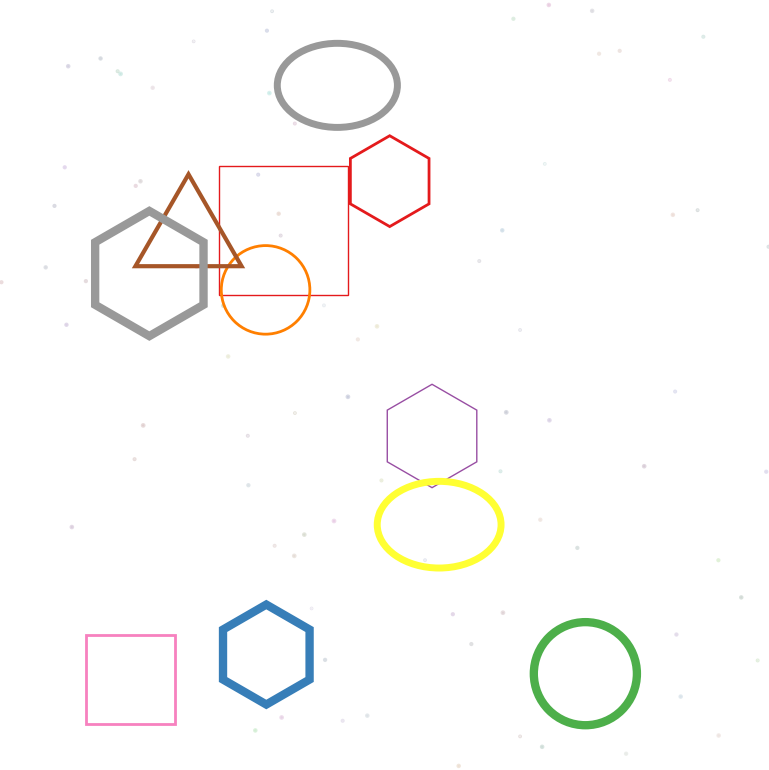[{"shape": "square", "thickness": 0.5, "radius": 0.42, "center": [0.368, 0.7]}, {"shape": "hexagon", "thickness": 1, "radius": 0.29, "center": [0.506, 0.765]}, {"shape": "hexagon", "thickness": 3, "radius": 0.32, "center": [0.346, 0.15]}, {"shape": "circle", "thickness": 3, "radius": 0.33, "center": [0.76, 0.125]}, {"shape": "hexagon", "thickness": 0.5, "radius": 0.34, "center": [0.561, 0.434]}, {"shape": "circle", "thickness": 1, "radius": 0.29, "center": [0.345, 0.624]}, {"shape": "oval", "thickness": 2.5, "radius": 0.4, "center": [0.57, 0.319]}, {"shape": "triangle", "thickness": 1.5, "radius": 0.4, "center": [0.245, 0.694]}, {"shape": "square", "thickness": 1, "radius": 0.29, "center": [0.17, 0.118]}, {"shape": "oval", "thickness": 2.5, "radius": 0.39, "center": [0.438, 0.889]}, {"shape": "hexagon", "thickness": 3, "radius": 0.41, "center": [0.194, 0.645]}]